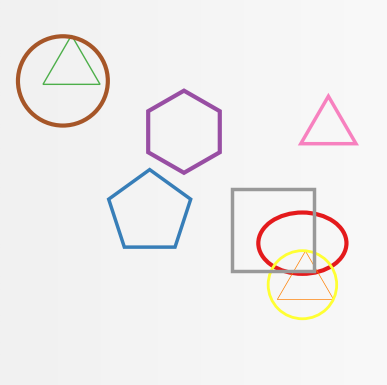[{"shape": "oval", "thickness": 3, "radius": 0.57, "center": [0.78, 0.368]}, {"shape": "pentagon", "thickness": 2.5, "radius": 0.56, "center": [0.386, 0.448]}, {"shape": "triangle", "thickness": 1, "radius": 0.42, "center": [0.185, 0.823]}, {"shape": "hexagon", "thickness": 3, "radius": 0.53, "center": [0.475, 0.658]}, {"shape": "triangle", "thickness": 0.5, "radius": 0.42, "center": [0.788, 0.264]}, {"shape": "circle", "thickness": 2, "radius": 0.44, "center": [0.78, 0.26]}, {"shape": "circle", "thickness": 3, "radius": 0.58, "center": [0.162, 0.79]}, {"shape": "triangle", "thickness": 2.5, "radius": 0.41, "center": [0.847, 0.668]}, {"shape": "square", "thickness": 2.5, "radius": 0.53, "center": [0.705, 0.402]}]